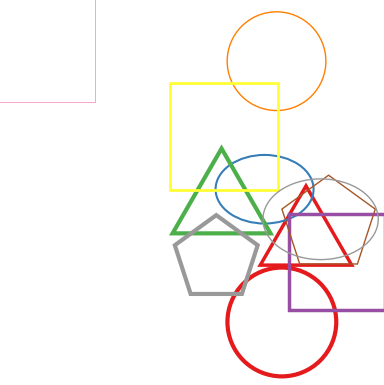[{"shape": "circle", "thickness": 3, "radius": 0.71, "center": [0.732, 0.164]}, {"shape": "triangle", "thickness": 2.5, "radius": 0.69, "center": [0.795, 0.38]}, {"shape": "oval", "thickness": 1.5, "radius": 0.64, "center": [0.687, 0.508]}, {"shape": "triangle", "thickness": 3, "radius": 0.73, "center": [0.575, 0.467]}, {"shape": "square", "thickness": 2.5, "radius": 0.62, "center": [0.875, 0.319]}, {"shape": "circle", "thickness": 1, "radius": 0.64, "center": [0.718, 0.841]}, {"shape": "square", "thickness": 2, "radius": 0.7, "center": [0.581, 0.645]}, {"shape": "pentagon", "thickness": 1, "radius": 0.64, "center": [0.853, 0.417]}, {"shape": "square", "thickness": 0.5, "radius": 0.7, "center": [0.107, 0.874]}, {"shape": "oval", "thickness": 1, "radius": 0.75, "center": [0.833, 0.431]}, {"shape": "pentagon", "thickness": 3, "radius": 0.57, "center": [0.562, 0.328]}]